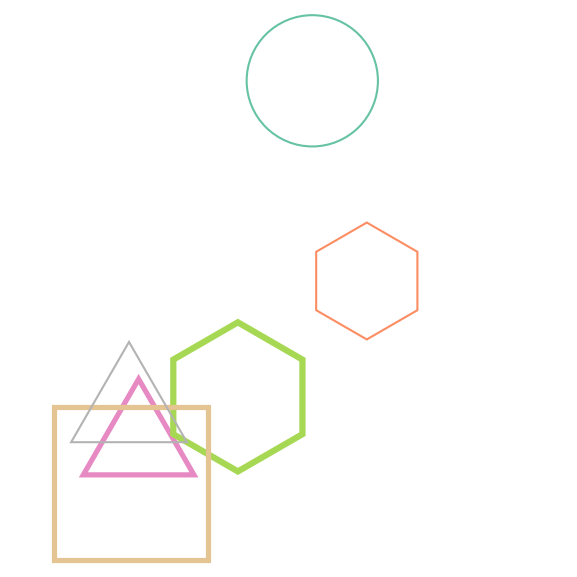[{"shape": "circle", "thickness": 1, "radius": 0.57, "center": [0.541, 0.859]}, {"shape": "hexagon", "thickness": 1, "radius": 0.51, "center": [0.635, 0.513]}, {"shape": "triangle", "thickness": 2.5, "radius": 0.55, "center": [0.24, 0.232]}, {"shape": "hexagon", "thickness": 3, "radius": 0.65, "center": [0.412, 0.312]}, {"shape": "square", "thickness": 2.5, "radius": 0.67, "center": [0.227, 0.162]}, {"shape": "triangle", "thickness": 1, "radius": 0.58, "center": [0.223, 0.291]}]